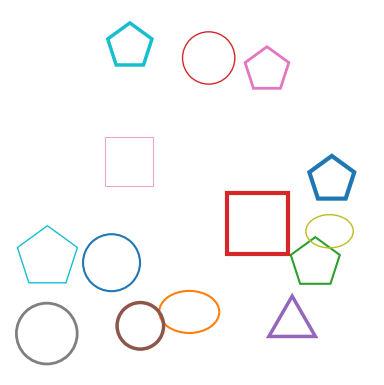[{"shape": "pentagon", "thickness": 3, "radius": 0.31, "center": [0.862, 0.534]}, {"shape": "circle", "thickness": 1.5, "radius": 0.37, "center": [0.29, 0.318]}, {"shape": "oval", "thickness": 1.5, "radius": 0.39, "center": [0.492, 0.19]}, {"shape": "pentagon", "thickness": 1.5, "radius": 0.33, "center": [0.819, 0.317]}, {"shape": "circle", "thickness": 1, "radius": 0.34, "center": [0.542, 0.849]}, {"shape": "square", "thickness": 3, "radius": 0.39, "center": [0.669, 0.419]}, {"shape": "triangle", "thickness": 2.5, "radius": 0.35, "center": [0.759, 0.161]}, {"shape": "circle", "thickness": 2.5, "radius": 0.3, "center": [0.365, 0.154]}, {"shape": "pentagon", "thickness": 2, "radius": 0.3, "center": [0.693, 0.819]}, {"shape": "square", "thickness": 0.5, "radius": 0.31, "center": [0.335, 0.581]}, {"shape": "circle", "thickness": 2, "radius": 0.39, "center": [0.122, 0.134]}, {"shape": "oval", "thickness": 1, "radius": 0.31, "center": [0.856, 0.399]}, {"shape": "pentagon", "thickness": 1, "radius": 0.41, "center": [0.123, 0.332]}, {"shape": "pentagon", "thickness": 2.5, "radius": 0.3, "center": [0.337, 0.88]}]